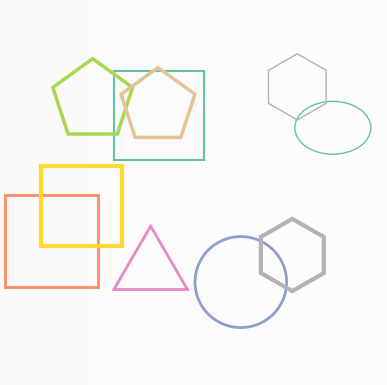[{"shape": "oval", "thickness": 1, "radius": 0.49, "center": [0.859, 0.668]}, {"shape": "square", "thickness": 1.5, "radius": 0.58, "center": [0.41, 0.7]}, {"shape": "square", "thickness": 2, "radius": 0.6, "center": [0.133, 0.374]}, {"shape": "circle", "thickness": 2, "radius": 0.59, "center": [0.621, 0.267]}, {"shape": "triangle", "thickness": 2, "radius": 0.55, "center": [0.389, 0.303]}, {"shape": "pentagon", "thickness": 2.5, "radius": 0.54, "center": [0.239, 0.739]}, {"shape": "square", "thickness": 3, "radius": 0.52, "center": [0.21, 0.466]}, {"shape": "pentagon", "thickness": 2.5, "radius": 0.5, "center": [0.408, 0.724]}, {"shape": "hexagon", "thickness": 1, "radius": 0.43, "center": [0.767, 0.774]}, {"shape": "hexagon", "thickness": 3, "radius": 0.47, "center": [0.754, 0.338]}]